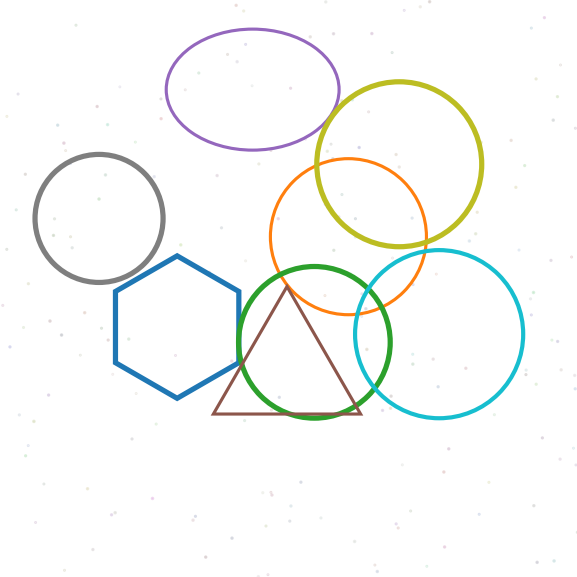[{"shape": "hexagon", "thickness": 2.5, "radius": 0.62, "center": [0.307, 0.433]}, {"shape": "circle", "thickness": 1.5, "radius": 0.68, "center": [0.603, 0.589]}, {"shape": "circle", "thickness": 2.5, "radius": 0.66, "center": [0.544, 0.406]}, {"shape": "oval", "thickness": 1.5, "radius": 0.75, "center": [0.438, 0.844]}, {"shape": "triangle", "thickness": 1.5, "radius": 0.74, "center": [0.497, 0.356]}, {"shape": "circle", "thickness": 2.5, "radius": 0.55, "center": [0.172, 0.621]}, {"shape": "circle", "thickness": 2.5, "radius": 0.71, "center": [0.691, 0.715]}, {"shape": "circle", "thickness": 2, "radius": 0.73, "center": [0.76, 0.42]}]